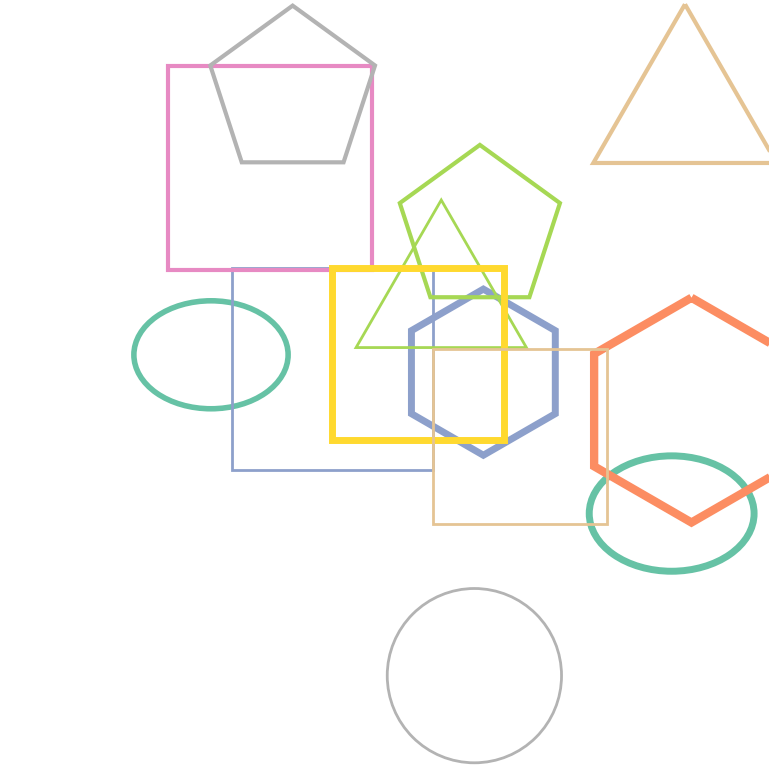[{"shape": "oval", "thickness": 2.5, "radius": 0.54, "center": [0.872, 0.333]}, {"shape": "oval", "thickness": 2, "radius": 0.5, "center": [0.274, 0.539]}, {"shape": "hexagon", "thickness": 3, "radius": 0.73, "center": [0.898, 0.467]}, {"shape": "square", "thickness": 1, "radius": 0.65, "center": [0.432, 0.521]}, {"shape": "hexagon", "thickness": 2.5, "radius": 0.54, "center": [0.628, 0.517]}, {"shape": "square", "thickness": 1.5, "radius": 0.66, "center": [0.351, 0.782]}, {"shape": "pentagon", "thickness": 1.5, "radius": 0.55, "center": [0.623, 0.702]}, {"shape": "triangle", "thickness": 1, "radius": 0.64, "center": [0.573, 0.612]}, {"shape": "square", "thickness": 2.5, "radius": 0.56, "center": [0.542, 0.54]}, {"shape": "triangle", "thickness": 1.5, "radius": 0.69, "center": [0.89, 0.857]}, {"shape": "square", "thickness": 1, "radius": 0.57, "center": [0.675, 0.433]}, {"shape": "pentagon", "thickness": 1.5, "radius": 0.56, "center": [0.38, 0.88]}, {"shape": "circle", "thickness": 1, "radius": 0.57, "center": [0.616, 0.123]}]